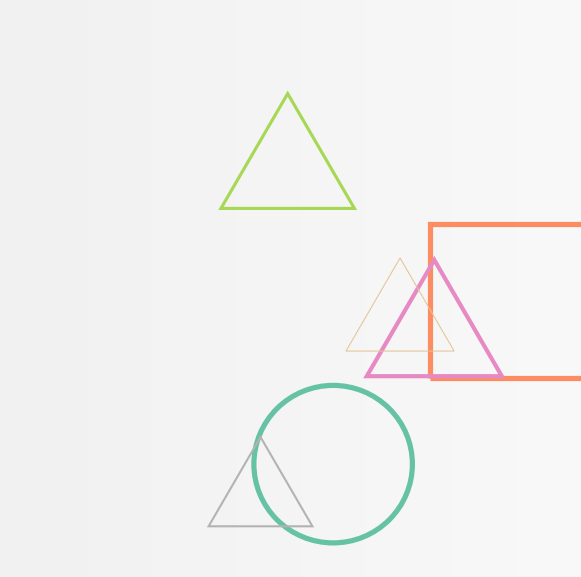[{"shape": "circle", "thickness": 2.5, "radius": 0.68, "center": [0.573, 0.195]}, {"shape": "square", "thickness": 2.5, "radius": 0.67, "center": [0.874, 0.478]}, {"shape": "triangle", "thickness": 2, "radius": 0.67, "center": [0.747, 0.415]}, {"shape": "triangle", "thickness": 1.5, "radius": 0.66, "center": [0.495, 0.705]}, {"shape": "triangle", "thickness": 0.5, "radius": 0.54, "center": [0.688, 0.445]}, {"shape": "triangle", "thickness": 1, "radius": 0.52, "center": [0.448, 0.139]}]